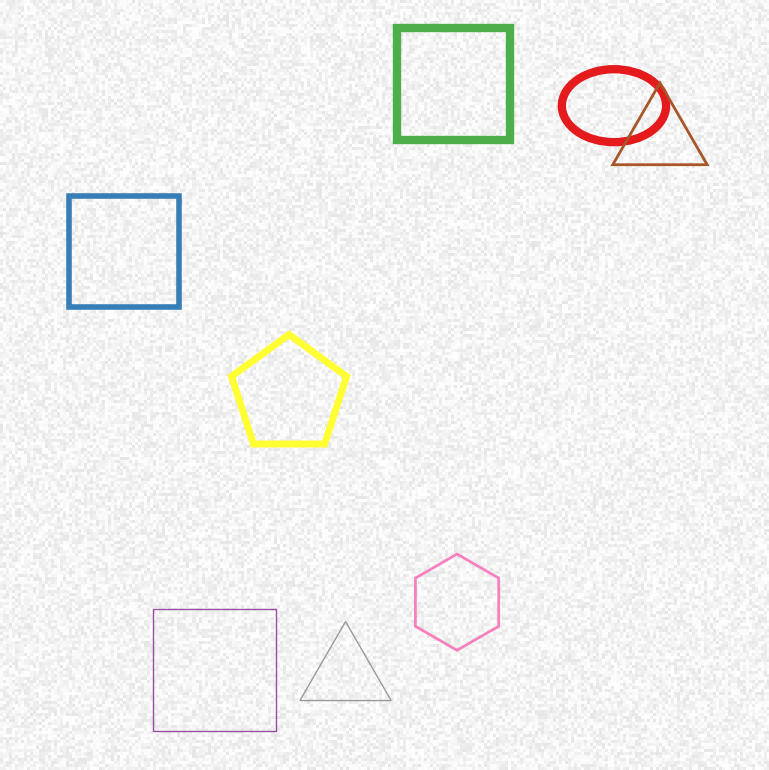[{"shape": "oval", "thickness": 3, "radius": 0.34, "center": [0.797, 0.863]}, {"shape": "square", "thickness": 2, "radius": 0.36, "center": [0.161, 0.673]}, {"shape": "square", "thickness": 3, "radius": 0.37, "center": [0.589, 0.891]}, {"shape": "square", "thickness": 0.5, "radius": 0.4, "center": [0.278, 0.13]}, {"shape": "pentagon", "thickness": 2.5, "radius": 0.39, "center": [0.375, 0.487]}, {"shape": "triangle", "thickness": 1, "radius": 0.35, "center": [0.857, 0.821]}, {"shape": "hexagon", "thickness": 1, "radius": 0.31, "center": [0.594, 0.218]}, {"shape": "triangle", "thickness": 0.5, "radius": 0.34, "center": [0.449, 0.124]}]